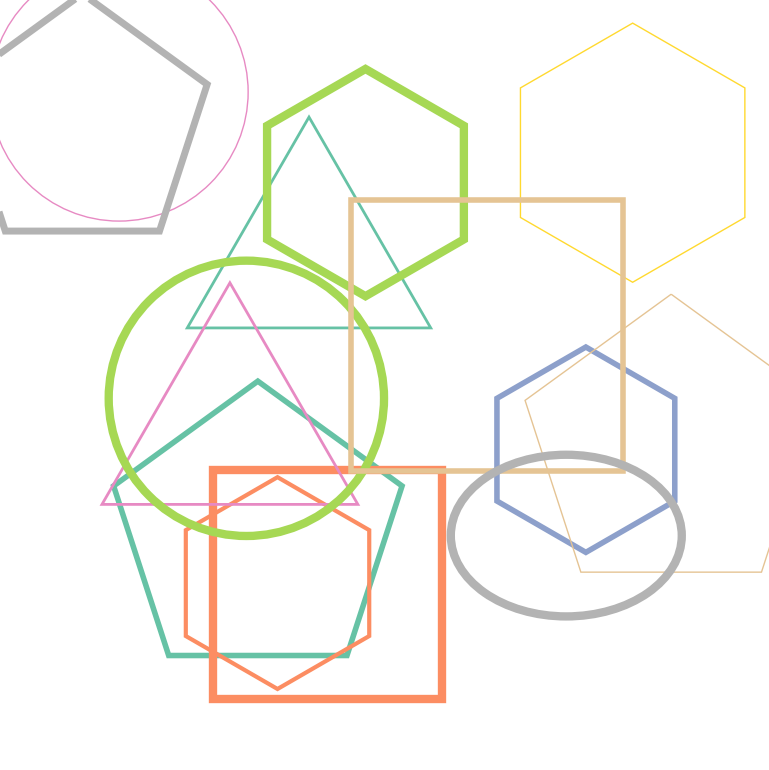[{"shape": "pentagon", "thickness": 2, "radius": 0.98, "center": [0.335, 0.308]}, {"shape": "triangle", "thickness": 1, "radius": 0.91, "center": [0.401, 0.665]}, {"shape": "hexagon", "thickness": 1.5, "radius": 0.69, "center": [0.36, 0.243]}, {"shape": "square", "thickness": 3, "radius": 0.74, "center": [0.426, 0.241]}, {"shape": "hexagon", "thickness": 2, "radius": 0.67, "center": [0.761, 0.416]}, {"shape": "circle", "thickness": 0.5, "radius": 0.84, "center": [0.155, 0.88]}, {"shape": "triangle", "thickness": 1, "radius": 0.96, "center": [0.299, 0.441]}, {"shape": "circle", "thickness": 3, "radius": 0.89, "center": [0.32, 0.483]}, {"shape": "hexagon", "thickness": 3, "radius": 0.74, "center": [0.475, 0.763]}, {"shape": "hexagon", "thickness": 0.5, "radius": 0.84, "center": [0.822, 0.802]}, {"shape": "square", "thickness": 2, "radius": 0.88, "center": [0.633, 0.564]}, {"shape": "pentagon", "thickness": 0.5, "radius": 1.0, "center": [0.872, 0.418]}, {"shape": "oval", "thickness": 3, "radius": 0.75, "center": [0.735, 0.304]}, {"shape": "pentagon", "thickness": 2.5, "radius": 0.85, "center": [0.107, 0.838]}]